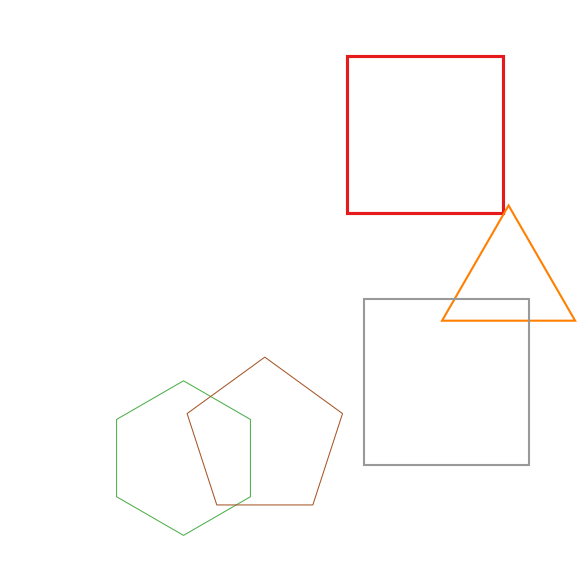[{"shape": "square", "thickness": 1.5, "radius": 0.68, "center": [0.736, 0.766]}, {"shape": "hexagon", "thickness": 0.5, "radius": 0.67, "center": [0.318, 0.206]}, {"shape": "triangle", "thickness": 1, "radius": 0.67, "center": [0.881, 0.51]}, {"shape": "pentagon", "thickness": 0.5, "radius": 0.71, "center": [0.459, 0.239]}, {"shape": "square", "thickness": 1, "radius": 0.72, "center": [0.773, 0.338]}]